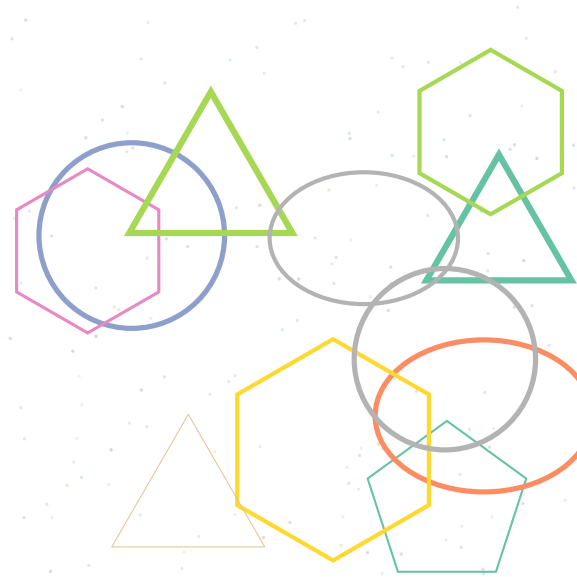[{"shape": "pentagon", "thickness": 1, "radius": 0.72, "center": [0.774, 0.126]}, {"shape": "triangle", "thickness": 3, "radius": 0.73, "center": [0.864, 0.586]}, {"shape": "oval", "thickness": 2.5, "radius": 0.94, "center": [0.838, 0.279]}, {"shape": "circle", "thickness": 2.5, "radius": 0.8, "center": [0.228, 0.591]}, {"shape": "hexagon", "thickness": 1.5, "radius": 0.71, "center": [0.152, 0.565]}, {"shape": "hexagon", "thickness": 2, "radius": 0.71, "center": [0.85, 0.77]}, {"shape": "triangle", "thickness": 3, "radius": 0.82, "center": [0.365, 0.677]}, {"shape": "hexagon", "thickness": 2, "radius": 0.96, "center": [0.577, 0.22]}, {"shape": "triangle", "thickness": 0.5, "radius": 0.77, "center": [0.326, 0.129]}, {"shape": "oval", "thickness": 2, "radius": 0.82, "center": [0.63, 0.587]}, {"shape": "circle", "thickness": 2.5, "radius": 0.79, "center": [0.77, 0.377]}]